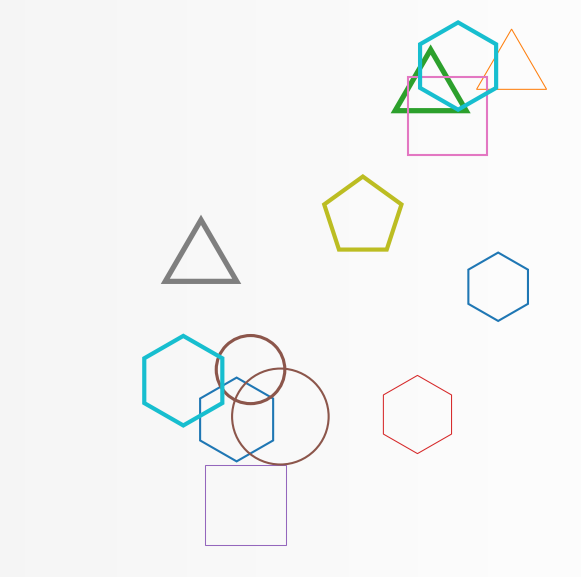[{"shape": "hexagon", "thickness": 1, "radius": 0.36, "center": [0.407, 0.273]}, {"shape": "hexagon", "thickness": 1, "radius": 0.3, "center": [0.857, 0.503]}, {"shape": "triangle", "thickness": 0.5, "radius": 0.35, "center": [0.88, 0.879]}, {"shape": "triangle", "thickness": 2.5, "radius": 0.35, "center": [0.741, 0.843]}, {"shape": "hexagon", "thickness": 0.5, "radius": 0.34, "center": [0.718, 0.281]}, {"shape": "square", "thickness": 0.5, "radius": 0.35, "center": [0.422, 0.125]}, {"shape": "circle", "thickness": 1.5, "radius": 0.29, "center": [0.431, 0.359]}, {"shape": "circle", "thickness": 1, "radius": 0.42, "center": [0.482, 0.278]}, {"shape": "square", "thickness": 1, "radius": 0.34, "center": [0.77, 0.799]}, {"shape": "triangle", "thickness": 2.5, "radius": 0.36, "center": [0.346, 0.547]}, {"shape": "pentagon", "thickness": 2, "radius": 0.35, "center": [0.624, 0.624]}, {"shape": "hexagon", "thickness": 2, "radius": 0.38, "center": [0.788, 0.885]}, {"shape": "hexagon", "thickness": 2, "radius": 0.39, "center": [0.315, 0.34]}]